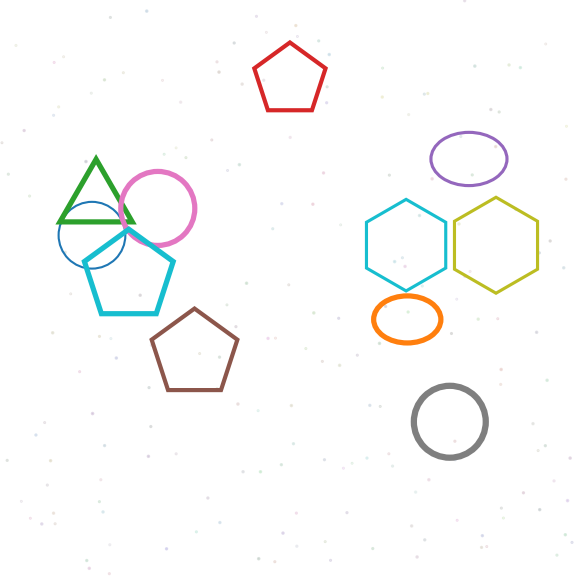[{"shape": "circle", "thickness": 1, "radius": 0.29, "center": [0.159, 0.592]}, {"shape": "oval", "thickness": 2.5, "radius": 0.29, "center": [0.705, 0.446]}, {"shape": "triangle", "thickness": 2.5, "radius": 0.36, "center": [0.166, 0.651]}, {"shape": "pentagon", "thickness": 2, "radius": 0.32, "center": [0.502, 0.861]}, {"shape": "oval", "thickness": 1.5, "radius": 0.33, "center": [0.812, 0.724]}, {"shape": "pentagon", "thickness": 2, "radius": 0.39, "center": [0.337, 0.387]}, {"shape": "circle", "thickness": 2.5, "radius": 0.32, "center": [0.273, 0.638]}, {"shape": "circle", "thickness": 3, "radius": 0.31, "center": [0.779, 0.269]}, {"shape": "hexagon", "thickness": 1.5, "radius": 0.42, "center": [0.859, 0.574]}, {"shape": "pentagon", "thickness": 2.5, "radius": 0.4, "center": [0.223, 0.521]}, {"shape": "hexagon", "thickness": 1.5, "radius": 0.4, "center": [0.703, 0.575]}]